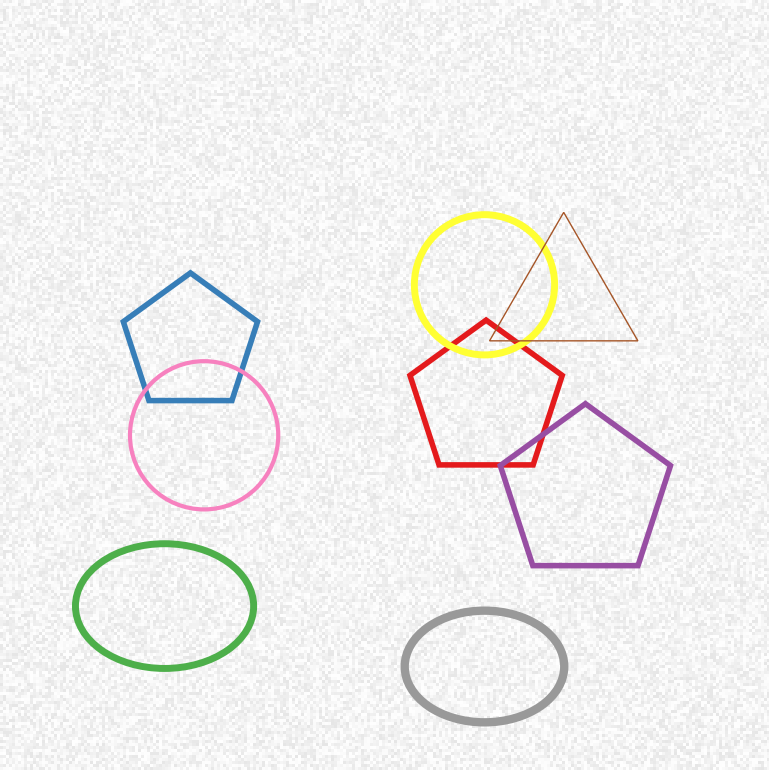[{"shape": "pentagon", "thickness": 2, "radius": 0.52, "center": [0.631, 0.48]}, {"shape": "pentagon", "thickness": 2, "radius": 0.46, "center": [0.247, 0.554]}, {"shape": "oval", "thickness": 2.5, "radius": 0.58, "center": [0.214, 0.213]}, {"shape": "pentagon", "thickness": 2, "radius": 0.58, "center": [0.76, 0.359]}, {"shape": "circle", "thickness": 2.5, "radius": 0.46, "center": [0.629, 0.63]}, {"shape": "triangle", "thickness": 0.5, "radius": 0.56, "center": [0.732, 0.613]}, {"shape": "circle", "thickness": 1.5, "radius": 0.48, "center": [0.265, 0.435]}, {"shape": "oval", "thickness": 3, "radius": 0.52, "center": [0.629, 0.134]}]